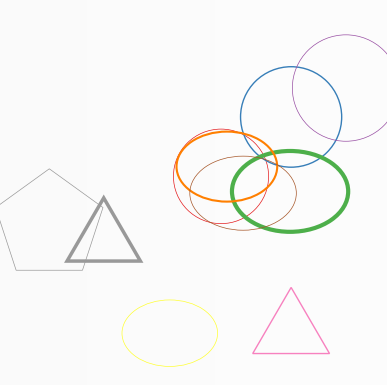[{"shape": "circle", "thickness": 0.5, "radius": 0.61, "center": [0.57, 0.542]}, {"shape": "circle", "thickness": 1, "radius": 0.65, "center": [0.751, 0.696]}, {"shape": "oval", "thickness": 3, "radius": 0.75, "center": [0.749, 0.503]}, {"shape": "circle", "thickness": 0.5, "radius": 0.69, "center": [0.893, 0.771]}, {"shape": "oval", "thickness": 1.5, "radius": 0.65, "center": [0.585, 0.567]}, {"shape": "oval", "thickness": 0.5, "radius": 0.62, "center": [0.438, 0.135]}, {"shape": "oval", "thickness": 0.5, "radius": 0.69, "center": [0.627, 0.498]}, {"shape": "triangle", "thickness": 1, "radius": 0.57, "center": [0.751, 0.139]}, {"shape": "pentagon", "thickness": 0.5, "radius": 0.73, "center": [0.127, 0.416]}, {"shape": "triangle", "thickness": 2.5, "radius": 0.55, "center": [0.268, 0.377]}]